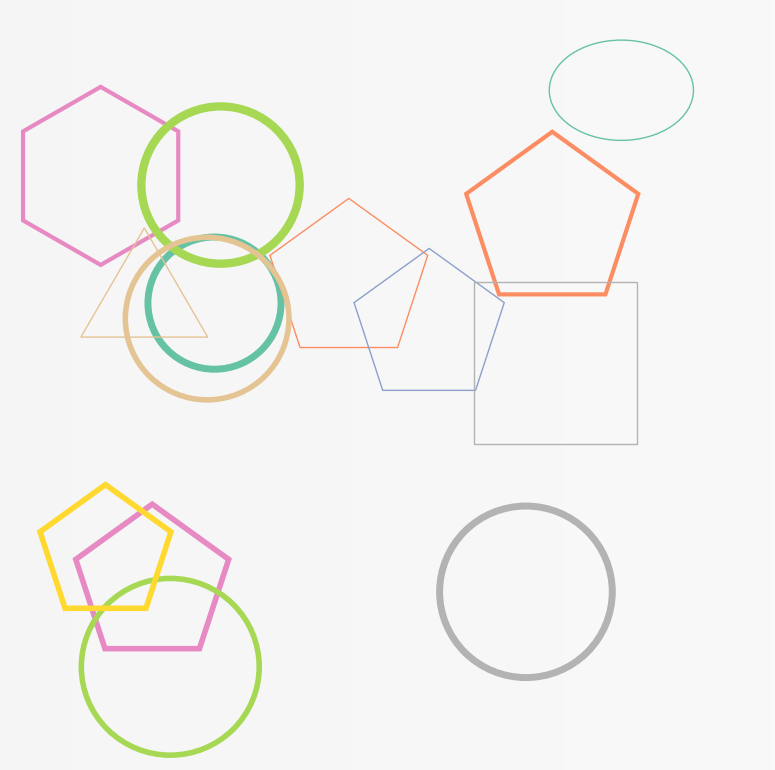[{"shape": "circle", "thickness": 2.5, "radius": 0.43, "center": [0.277, 0.606]}, {"shape": "oval", "thickness": 0.5, "radius": 0.47, "center": [0.802, 0.883]}, {"shape": "pentagon", "thickness": 0.5, "radius": 0.54, "center": [0.45, 0.635]}, {"shape": "pentagon", "thickness": 1.5, "radius": 0.58, "center": [0.713, 0.712]}, {"shape": "pentagon", "thickness": 0.5, "radius": 0.51, "center": [0.554, 0.575]}, {"shape": "hexagon", "thickness": 1.5, "radius": 0.58, "center": [0.13, 0.772]}, {"shape": "pentagon", "thickness": 2, "radius": 0.52, "center": [0.196, 0.241]}, {"shape": "circle", "thickness": 3, "radius": 0.51, "center": [0.285, 0.76]}, {"shape": "circle", "thickness": 2, "radius": 0.57, "center": [0.22, 0.134]}, {"shape": "pentagon", "thickness": 2, "radius": 0.44, "center": [0.136, 0.282]}, {"shape": "circle", "thickness": 2, "radius": 0.53, "center": [0.267, 0.586]}, {"shape": "triangle", "thickness": 0.5, "radius": 0.47, "center": [0.186, 0.609]}, {"shape": "square", "thickness": 0.5, "radius": 0.52, "center": [0.717, 0.529]}, {"shape": "circle", "thickness": 2.5, "radius": 0.56, "center": [0.679, 0.231]}]